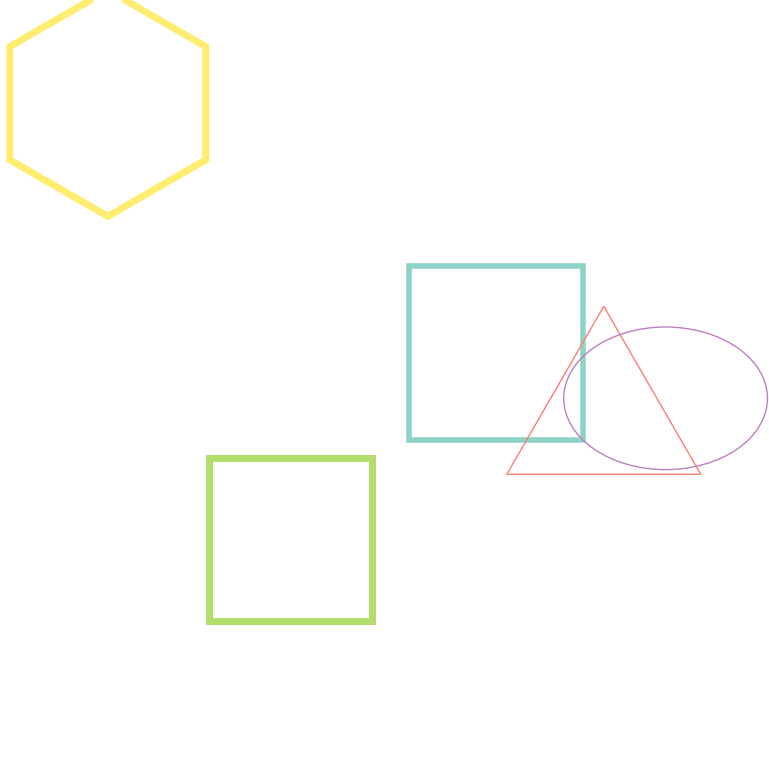[{"shape": "square", "thickness": 2, "radius": 0.57, "center": [0.644, 0.541]}, {"shape": "triangle", "thickness": 0.5, "radius": 0.73, "center": [0.784, 0.457]}, {"shape": "square", "thickness": 2.5, "radius": 0.53, "center": [0.378, 0.3]}, {"shape": "oval", "thickness": 0.5, "radius": 0.66, "center": [0.864, 0.483]}, {"shape": "hexagon", "thickness": 2.5, "radius": 0.73, "center": [0.14, 0.866]}]